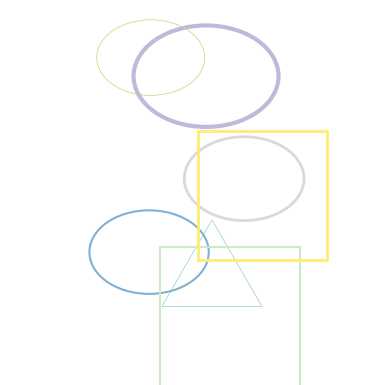[{"shape": "triangle", "thickness": 0.5, "radius": 0.75, "center": [0.551, 0.279]}, {"shape": "oval", "thickness": 3, "radius": 0.94, "center": [0.535, 0.802]}, {"shape": "oval", "thickness": 1.5, "radius": 0.77, "center": [0.387, 0.345]}, {"shape": "oval", "thickness": 0.5, "radius": 0.7, "center": [0.391, 0.85]}, {"shape": "oval", "thickness": 2, "radius": 0.78, "center": [0.634, 0.536]}, {"shape": "square", "thickness": 1.5, "radius": 0.91, "center": [0.597, 0.176]}, {"shape": "square", "thickness": 2, "radius": 0.84, "center": [0.682, 0.493]}]